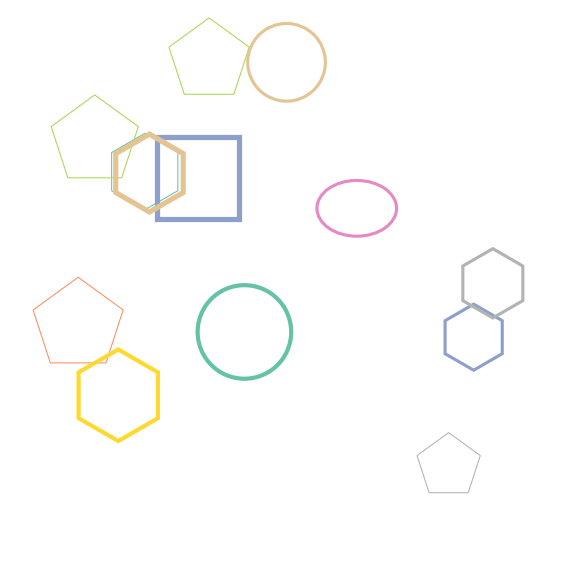[{"shape": "hexagon", "thickness": 0.5, "radius": 0.33, "center": [0.251, 0.702]}, {"shape": "circle", "thickness": 2, "radius": 0.4, "center": [0.423, 0.424]}, {"shape": "pentagon", "thickness": 0.5, "radius": 0.41, "center": [0.135, 0.437]}, {"shape": "hexagon", "thickness": 1.5, "radius": 0.29, "center": [0.82, 0.415]}, {"shape": "square", "thickness": 2.5, "radius": 0.35, "center": [0.343, 0.692]}, {"shape": "oval", "thickness": 1.5, "radius": 0.34, "center": [0.618, 0.638]}, {"shape": "pentagon", "thickness": 0.5, "radius": 0.37, "center": [0.362, 0.895]}, {"shape": "pentagon", "thickness": 0.5, "radius": 0.4, "center": [0.164, 0.755]}, {"shape": "hexagon", "thickness": 2, "radius": 0.4, "center": [0.205, 0.315]}, {"shape": "hexagon", "thickness": 2.5, "radius": 0.34, "center": [0.259, 0.699]}, {"shape": "circle", "thickness": 1.5, "radius": 0.34, "center": [0.496, 0.891]}, {"shape": "pentagon", "thickness": 0.5, "radius": 0.29, "center": [0.777, 0.192]}, {"shape": "hexagon", "thickness": 1.5, "radius": 0.3, "center": [0.853, 0.509]}]